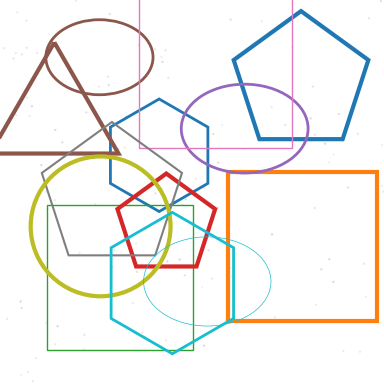[{"shape": "hexagon", "thickness": 2, "radius": 0.73, "center": [0.413, 0.597]}, {"shape": "pentagon", "thickness": 3, "radius": 0.92, "center": [0.782, 0.787]}, {"shape": "square", "thickness": 3, "radius": 0.97, "center": [0.785, 0.36]}, {"shape": "square", "thickness": 1, "radius": 0.94, "center": [0.312, 0.28]}, {"shape": "pentagon", "thickness": 3, "radius": 0.67, "center": [0.432, 0.416]}, {"shape": "oval", "thickness": 2, "radius": 0.82, "center": [0.636, 0.666]}, {"shape": "triangle", "thickness": 3, "radius": 0.96, "center": [0.141, 0.697]}, {"shape": "oval", "thickness": 2, "radius": 0.7, "center": [0.258, 0.851]}, {"shape": "square", "thickness": 1, "radius": 0.99, "center": [0.56, 0.813]}, {"shape": "pentagon", "thickness": 1.5, "radius": 0.96, "center": [0.291, 0.492]}, {"shape": "circle", "thickness": 3, "radius": 0.91, "center": [0.261, 0.412]}, {"shape": "hexagon", "thickness": 2, "radius": 0.92, "center": [0.448, 0.265]}, {"shape": "oval", "thickness": 0.5, "radius": 0.83, "center": [0.538, 0.269]}]